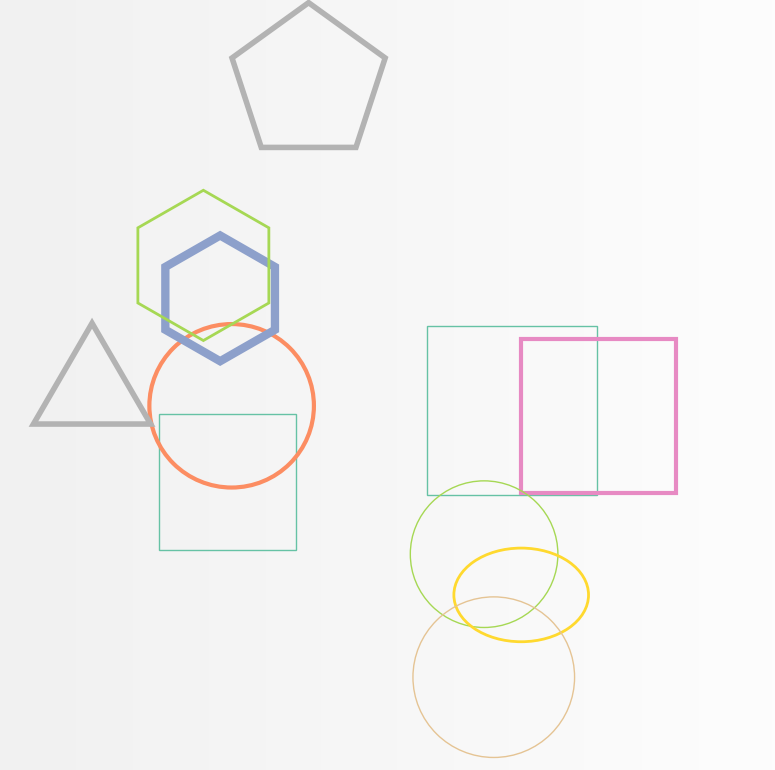[{"shape": "square", "thickness": 0.5, "radius": 0.44, "center": [0.294, 0.374]}, {"shape": "square", "thickness": 0.5, "radius": 0.55, "center": [0.66, 0.467]}, {"shape": "circle", "thickness": 1.5, "radius": 0.53, "center": [0.299, 0.473]}, {"shape": "hexagon", "thickness": 3, "radius": 0.41, "center": [0.284, 0.613]}, {"shape": "square", "thickness": 1.5, "radius": 0.5, "center": [0.772, 0.46]}, {"shape": "hexagon", "thickness": 1, "radius": 0.49, "center": [0.262, 0.655]}, {"shape": "circle", "thickness": 0.5, "radius": 0.48, "center": [0.625, 0.28]}, {"shape": "oval", "thickness": 1, "radius": 0.43, "center": [0.673, 0.227]}, {"shape": "circle", "thickness": 0.5, "radius": 0.52, "center": [0.637, 0.121]}, {"shape": "pentagon", "thickness": 2, "radius": 0.52, "center": [0.398, 0.893]}, {"shape": "triangle", "thickness": 2, "radius": 0.44, "center": [0.119, 0.493]}]